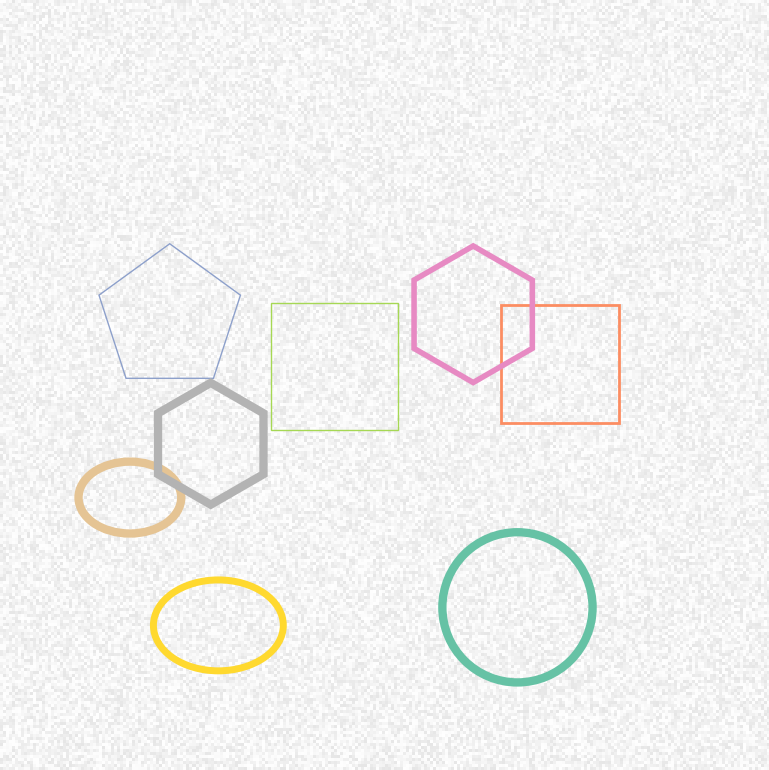[{"shape": "circle", "thickness": 3, "radius": 0.49, "center": [0.672, 0.211]}, {"shape": "square", "thickness": 1, "radius": 0.38, "center": [0.728, 0.528]}, {"shape": "pentagon", "thickness": 0.5, "radius": 0.48, "center": [0.22, 0.587]}, {"shape": "hexagon", "thickness": 2, "radius": 0.44, "center": [0.615, 0.592]}, {"shape": "square", "thickness": 0.5, "radius": 0.41, "center": [0.435, 0.524]}, {"shape": "oval", "thickness": 2.5, "radius": 0.42, "center": [0.284, 0.188]}, {"shape": "oval", "thickness": 3, "radius": 0.33, "center": [0.169, 0.354]}, {"shape": "hexagon", "thickness": 3, "radius": 0.4, "center": [0.274, 0.424]}]